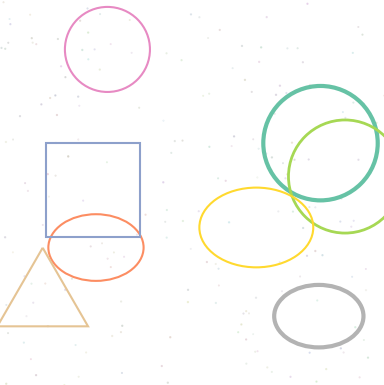[{"shape": "circle", "thickness": 3, "radius": 0.74, "center": [0.832, 0.628]}, {"shape": "oval", "thickness": 1.5, "radius": 0.62, "center": [0.249, 0.357]}, {"shape": "square", "thickness": 1.5, "radius": 0.61, "center": [0.242, 0.506]}, {"shape": "circle", "thickness": 1.5, "radius": 0.55, "center": [0.279, 0.872]}, {"shape": "circle", "thickness": 2, "radius": 0.73, "center": [0.896, 0.542]}, {"shape": "oval", "thickness": 1.5, "radius": 0.74, "center": [0.666, 0.409]}, {"shape": "triangle", "thickness": 1.5, "radius": 0.68, "center": [0.111, 0.22]}, {"shape": "oval", "thickness": 3, "radius": 0.58, "center": [0.828, 0.179]}]